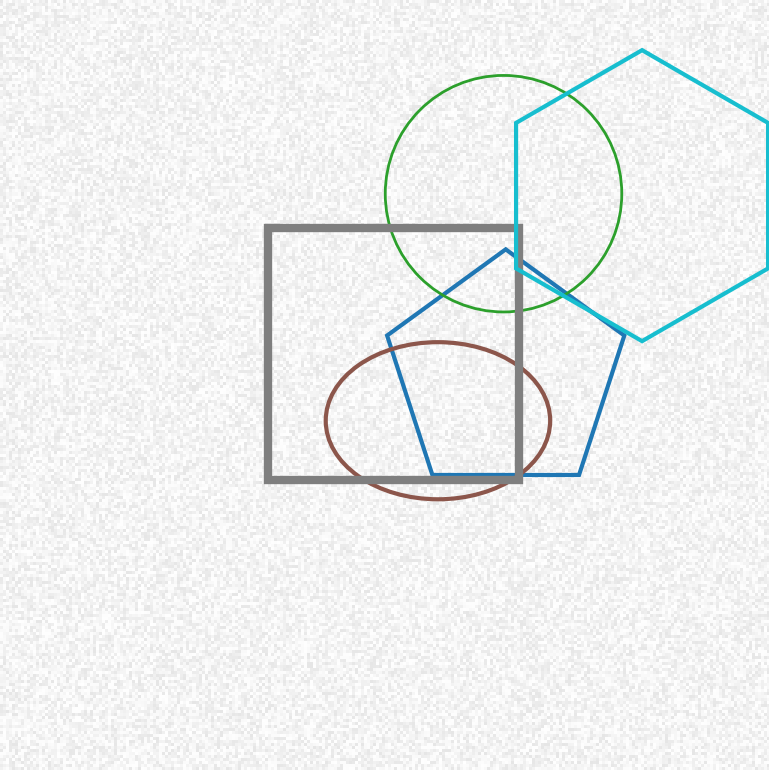[{"shape": "pentagon", "thickness": 1.5, "radius": 0.81, "center": [0.657, 0.514]}, {"shape": "circle", "thickness": 1, "radius": 0.77, "center": [0.654, 0.748]}, {"shape": "oval", "thickness": 1.5, "radius": 0.73, "center": [0.569, 0.454]}, {"shape": "square", "thickness": 3, "radius": 0.82, "center": [0.511, 0.54]}, {"shape": "hexagon", "thickness": 1.5, "radius": 0.94, "center": [0.834, 0.746]}]